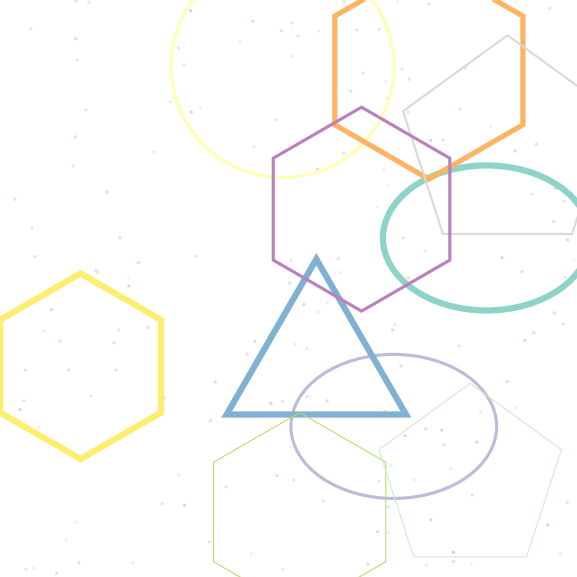[{"shape": "oval", "thickness": 3, "radius": 0.9, "center": [0.842, 0.587]}, {"shape": "circle", "thickness": 1.5, "radius": 0.96, "center": [0.489, 0.885]}, {"shape": "oval", "thickness": 1.5, "radius": 0.89, "center": [0.682, 0.261]}, {"shape": "triangle", "thickness": 3, "radius": 0.9, "center": [0.548, 0.371]}, {"shape": "hexagon", "thickness": 2.5, "radius": 0.94, "center": [0.743, 0.877]}, {"shape": "hexagon", "thickness": 0.5, "radius": 0.86, "center": [0.519, 0.113]}, {"shape": "pentagon", "thickness": 1, "radius": 0.95, "center": [0.879, 0.748]}, {"shape": "hexagon", "thickness": 1.5, "radius": 0.88, "center": [0.626, 0.637]}, {"shape": "pentagon", "thickness": 0.5, "radius": 0.83, "center": [0.814, 0.169]}, {"shape": "hexagon", "thickness": 3, "radius": 0.8, "center": [0.14, 0.365]}]